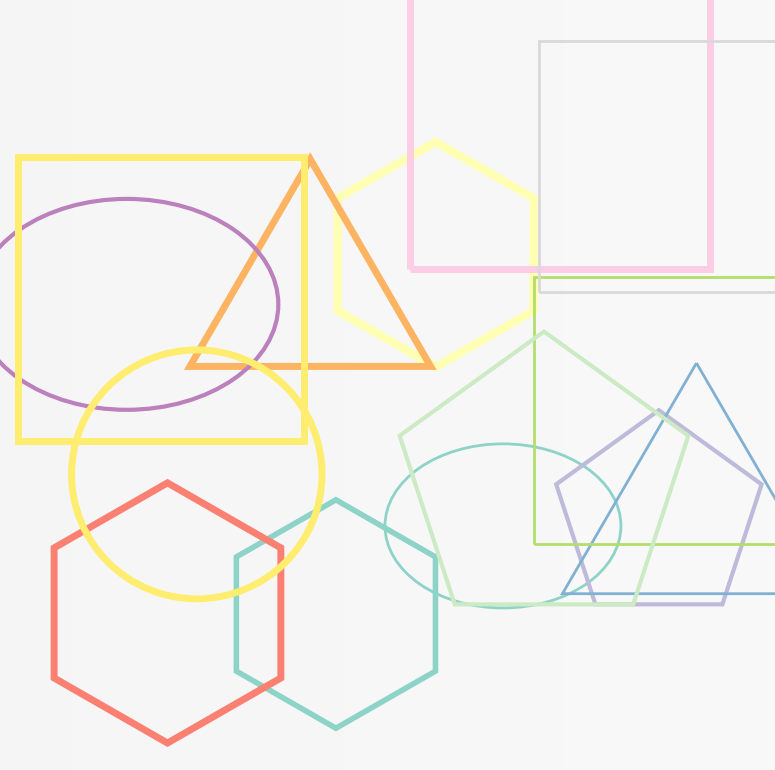[{"shape": "oval", "thickness": 1, "radius": 0.76, "center": [0.649, 0.317]}, {"shape": "hexagon", "thickness": 2, "radius": 0.74, "center": [0.433, 0.203]}, {"shape": "hexagon", "thickness": 3, "radius": 0.73, "center": [0.562, 0.67]}, {"shape": "pentagon", "thickness": 1.5, "radius": 0.7, "center": [0.85, 0.328]}, {"shape": "hexagon", "thickness": 2.5, "radius": 0.84, "center": [0.216, 0.204]}, {"shape": "triangle", "thickness": 1, "radius": 1.0, "center": [0.899, 0.329]}, {"shape": "triangle", "thickness": 2.5, "radius": 0.9, "center": [0.4, 0.614]}, {"shape": "square", "thickness": 1, "radius": 0.87, "center": [0.863, 0.467]}, {"shape": "square", "thickness": 2.5, "radius": 0.97, "center": [0.723, 0.844]}, {"shape": "square", "thickness": 1, "radius": 0.81, "center": [0.858, 0.784]}, {"shape": "oval", "thickness": 1.5, "radius": 0.98, "center": [0.163, 0.605]}, {"shape": "pentagon", "thickness": 1.5, "radius": 0.98, "center": [0.702, 0.374]}, {"shape": "circle", "thickness": 2.5, "radius": 0.81, "center": [0.254, 0.384]}, {"shape": "square", "thickness": 2.5, "radius": 0.92, "center": [0.208, 0.611]}]